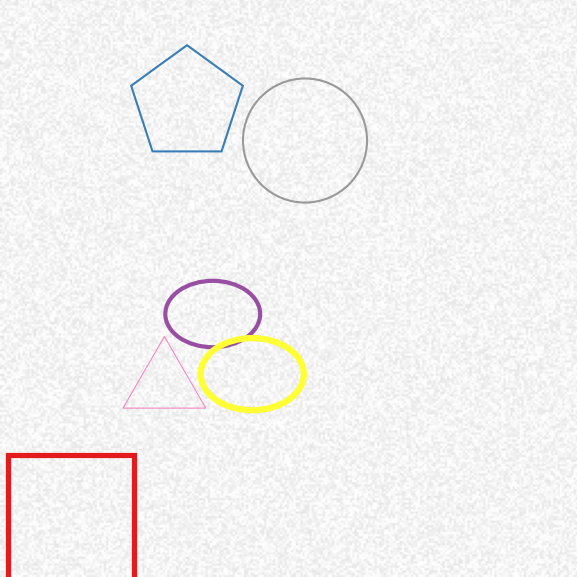[{"shape": "square", "thickness": 2.5, "radius": 0.55, "center": [0.123, 0.101]}, {"shape": "pentagon", "thickness": 1, "radius": 0.51, "center": [0.324, 0.819]}, {"shape": "oval", "thickness": 2, "radius": 0.41, "center": [0.368, 0.455]}, {"shape": "oval", "thickness": 3, "radius": 0.45, "center": [0.437, 0.351]}, {"shape": "triangle", "thickness": 0.5, "radius": 0.41, "center": [0.285, 0.334]}, {"shape": "circle", "thickness": 1, "radius": 0.54, "center": [0.528, 0.756]}]